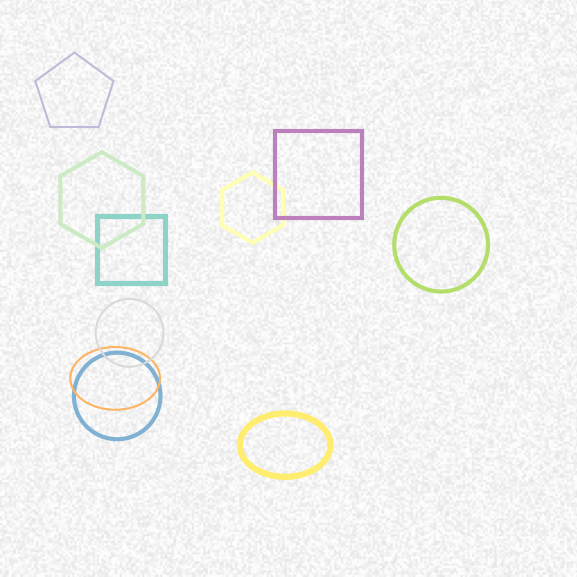[{"shape": "square", "thickness": 2.5, "radius": 0.29, "center": [0.226, 0.567]}, {"shape": "hexagon", "thickness": 2, "radius": 0.3, "center": [0.437, 0.64]}, {"shape": "pentagon", "thickness": 1, "radius": 0.36, "center": [0.129, 0.837]}, {"shape": "circle", "thickness": 2, "radius": 0.37, "center": [0.203, 0.314]}, {"shape": "oval", "thickness": 1, "radius": 0.39, "center": [0.199, 0.344]}, {"shape": "circle", "thickness": 2, "radius": 0.41, "center": [0.764, 0.575]}, {"shape": "circle", "thickness": 1, "radius": 0.29, "center": [0.224, 0.423]}, {"shape": "square", "thickness": 2, "radius": 0.38, "center": [0.552, 0.697]}, {"shape": "hexagon", "thickness": 2, "radius": 0.41, "center": [0.176, 0.653]}, {"shape": "oval", "thickness": 3, "radius": 0.39, "center": [0.494, 0.228]}]